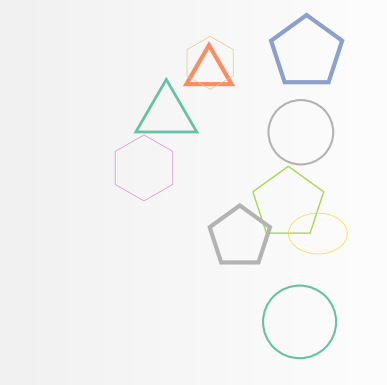[{"shape": "circle", "thickness": 1.5, "radius": 0.47, "center": [0.773, 0.164]}, {"shape": "triangle", "thickness": 2, "radius": 0.45, "center": [0.429, 0.703]}, {"shape": "triangle", "thickness": 3, "radius": 0.34, "center": [0.539, 0.815]}, {"shape": "pentagon", "thickness": 3, "radius": 0.48, "center": [0.791, 0.864]}, {"shape": "hexagon", "thickness": 0.5, "radius": 0.43, "center": [0.372, 0.564]}, {"shape": "pentagon", "thickness": 1, "radius": 0.48, "center": [0.744, 0.472]}, {"shape": "oval", "thickness": 0.5, "radius": 0.38, "center": [0.82, 0.393]}, {"shape": "hexagon", "thickness": 0.5, "radius": 0.34, "center": [0.542, 0.837]}, {"shape": "pentagon", "thickness": 3, "radius": 0.41, "center": [0.619, 0.385]}, {"shape": "circle", "thickness": 1.5, "radius": 0.42, "center": [0.776, 0.656]}]